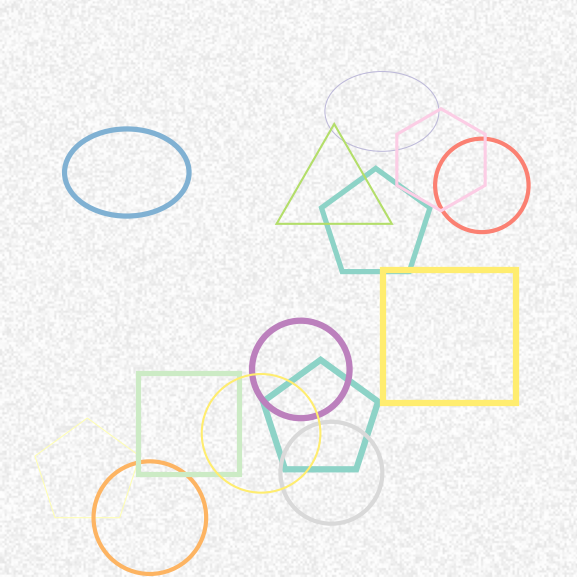[{"shape": "pentagon", "thickness": 3, "radius": 0.52, "center": [0.555, 0.271]}, {"shape": "pentagon", "thickness": 2.5, "radius": 0.49, "center": [0.651, 0.609]}, {"shape": "pentagon", "thickness": 0.5, "radius": 0.48, "center": [0.151, 0.18]}, {"shape": "oval", "thickness": 0.5, "radius": 0.49, "center": [0.661, 0.806]}, {"shape": "circle", "thickness": 2, "radius": 0.4, "center": [0.834, 0.678]}, {"shape": "oval", "thickness": 2.5, "radius": 0.54, "center": [0.22, 0.7]}, {"shape": "circle", "thickness": 2, "radius": 0.49, "center": [0.259, 0.103]}, {"shape": "triangle", "thickness": 1, "radius": 0.58, "center": [0.579, 0.669]}, {"shape": "hexagon", "thickness": 1.5, "radius": 0.44, "center": [0.764, 0.722]}, {"shape": "circle", "thickness": 2, "radius": 0.44, "center": [0.574, 0.181]}, {"shape": "circle", "thickness": 3, "radius": 0.42, "center": [0.521, 0.359]}, {"shape": "square", "thickness": 2.5, "radius": 0.44, "center": [0.326, 0.266]}, {"shape": "circle", "thickness": 1, "radius": 0.51, "center": [0.452, 0.249]}, {"shape": "square", "thickness": 3, "radius": 0.58, "center": [0.779, 0.416]}]